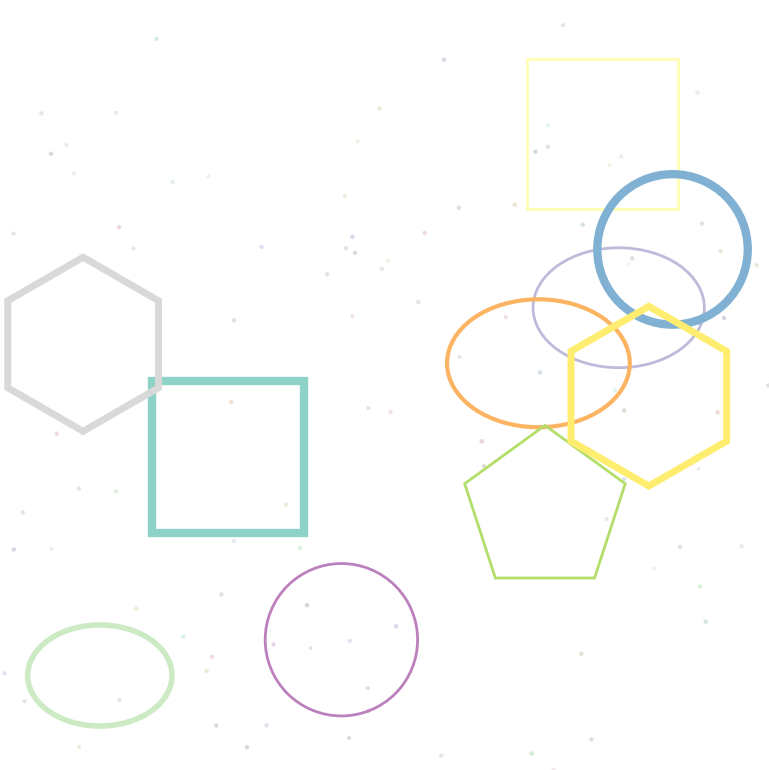[{"shape": "square", "thickness": 3, "radius": 0.49, "center": [0.296, 0.407]}, {"shape": "square", "thickness": 1, "radius": 0.49, "center": [0.782, 0.826]}, {"shape": "oval", "thickness": 1, "radius": 0.56, "center": [0.804, 0.6]}, {"shape": "circle", "thickness": 3, "radius": 0.49, "center": [0.873, 0.676]}, {"shape": "oval", "thickness": 1.5, "radius": 0.59, "center": [0.699, 0.528]}, {"shape": "pentagon", "thickness": 1, "radius": 0.55, "center": [0.708, 0.338]}, {"shape": "hexagon", "thickness": 2.5, "radius": 0.57, "center": [0.108, 0.553]}, {"shape": "circle", "thickness": 1, "radius": 0.49, "center": [0.443, 0.169]}, {"shape": "oval", "thickness": 2, "radius": 0.47, "center": [0.13, 0.123]}, {"shape": "hexagon", "thickness": 2.5, "radius": 0.58, "center": [0.843, 0.485]}]